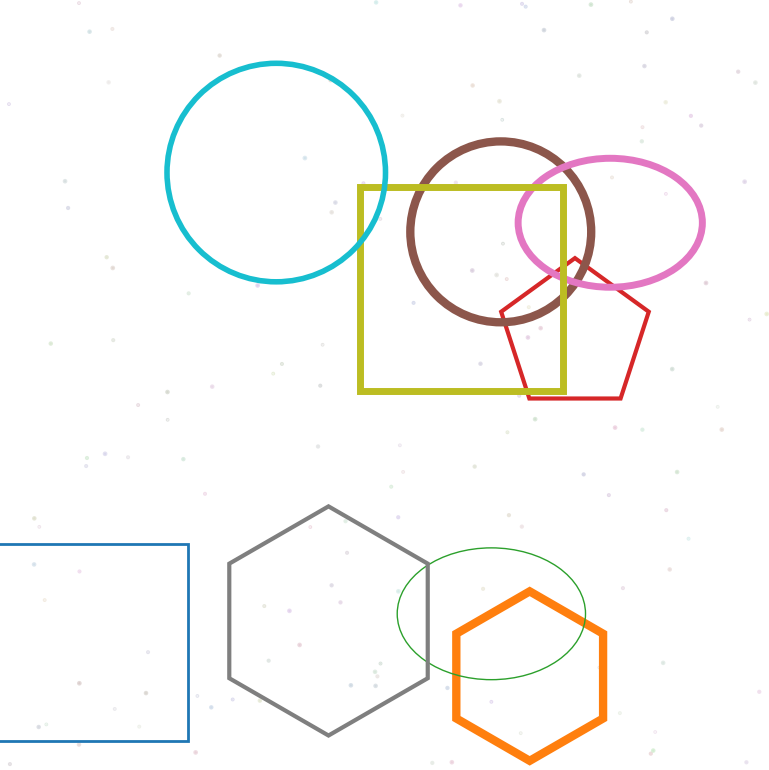[{"shape": "square", "thickness": 1, "radius": 0.64, "center": [0.116, 0.165]}, {"shape": "hexagon", "thickness": 3, "radius": 0.55, "center": [0.688, 0.122]}, {"shape": "oval", "thickness": 0.5, "radius": 0.61, "center": [0.638, 0.203]}, {"shape": "pentagon", "thickness": 1.5, "radius": 0.5, "center": [0.747, 0.564]}, {"shape": "circle", "thickness": 3, "radius": 0.59, "center": [0.65, 0.699]}, {"shape": "oval", "thickness": 2.5, "radius": 0.6, "center": [0.793, 0.711]}, {"shape": "hexagon", "thickness": 1.5, "radius": 0.74, "center": [0.427, 0.194]}, {"shape": "square", "thickness": 2.5, "radius": 0.66, "center": [0.599, 0.625]}, {"shape": "circle", "thickness": 2, "radius": 0.71, "center": [0.359, 0.776]}]